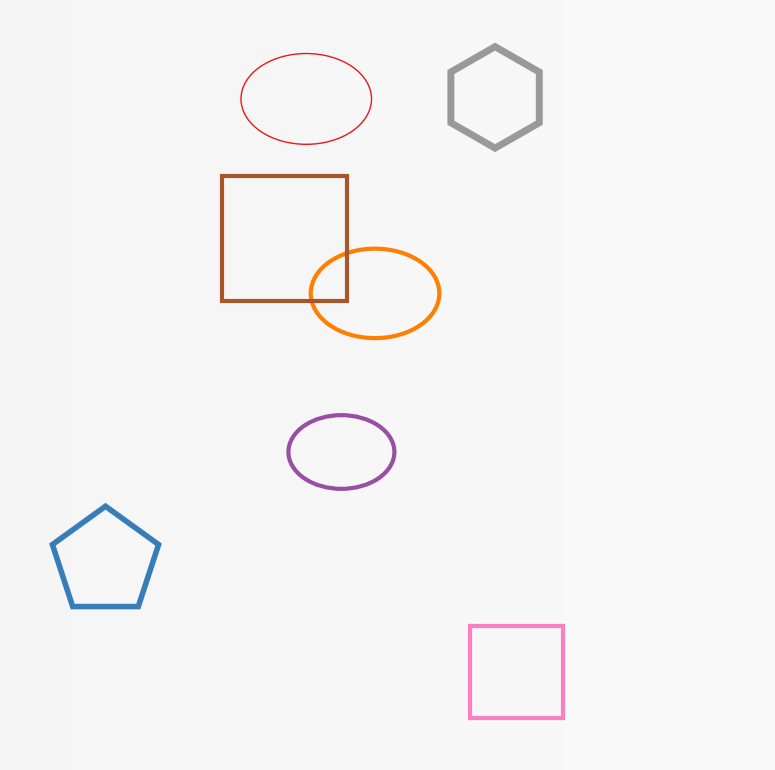[{"shape": "oval", "thickness": 0.5, "radius": 0.42, "center": [0.395, 0.872]}, {"shape": "pentagon", "thickness": 2, "radius": 0.36, "center": [0.136, 0.271]}, {"shape": "oval", "thickness": 1.5, "radius": 0.34, "center": [0.441, 0.413]}, {"shape": "oval", "thickness": 1.5, "radius": 0.41, "center": [0.484, 0.619]}, {"shape": "square", "thickness": 1.5, "radius": 0.4, "center": [0.367, 0.69]}, {"shape": "square", "thickness": 1.5, "radius": 0.3, "center": [0.666, 0.127]}, {"shape": "hexagon", "thickness": 2.5, "radius": 0.33, "center": [0.639, 0.874]}]